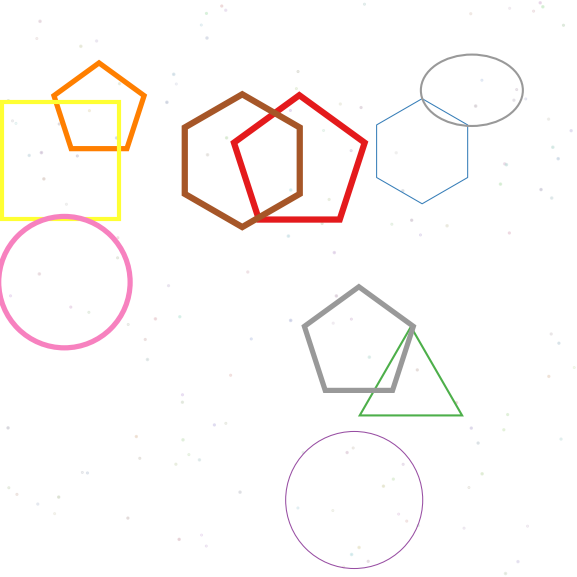[{"shape": "pentagon", "thickness": 3, "radius": 0.6, "center": [0.518, 0.715]}, {"shape": "hexagon", "thickness": 0.5, "radius": 0.46, "center": [0.731, 0.737]}, {"shape": "triangle", "thickness": 1, "radius": 0.51, "center": [0.712, 0.331]}, {"shape": "circle", "thickness": 0.5, "radius": 0.59, "center": [0.613, 0.133]}, {"shape": "pentagon", "thickness": 2.5, "radius": 0.41, "center": [0.171, 0.808]}, {"shape": "square", "thickness": 2, "radius": 0.51, "center": [0.105, 0.722]}, {"shape": "hexagon", "thickness": 3, "radius": 0.57, "center": [0.42, 0.721]}, {"shape": "circle", "thickness": 2.5, "radius": 0.57, "center": [0.112, 0.511]}, {"shape": "oval", "thickness": 1, "radius": 0.44, "center": [0.817, 0.843]}, {"shape": "pentagon", "thickness": 2.5, "radius": 0.5, "center": [0.621, 0.403]}]